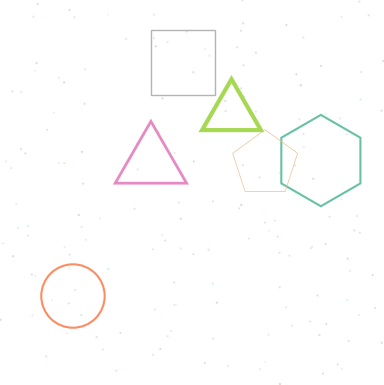[{"shape": "hexagon", "thickness": 1.5, "radius": 0.59, "center": [0.833, 0.583]}, {"shape": "circle", "thickness": 1.5, "radius": 0.41, "center": [0.19, 0.231]}, {"shape": "triangle", "thickness": 2, "radius": 0.54, "center": [0.392, 0.578]}, {"shape": "triangle", "thickness": 3, "radius": 0.44, "center": [0.601, 0.706]}, {"shape": "pentagon", "thickness": 0.5, "radius": 0.44, "center": [0.689, 0.574]}, {"shape": "square", "thickness": 1, "radius": 0.42, "center": [0.475, 0.838]}]